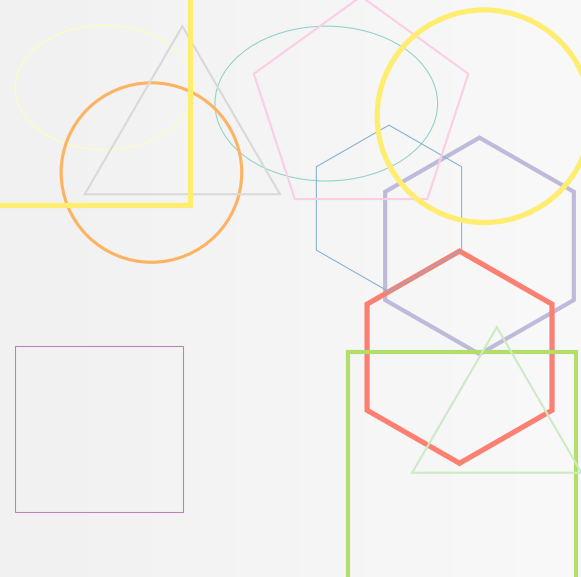[{"shape": "oval", "thickness": 0.5, "radius": 0.96, "center": [0.561, 0.82]}, {"shape": "oval", "thickness": 0.5, "radius": 0.77, "center": [0.18, 0.848]}, {"shape": "hexagon", "thickness": 2, "radius": 0.94, "center": [0.825, 0.573]}, {"shape": "hexagon", "thickness": 2.5, "radius": 0.92, "center": [0.791, 0.381]}, {"shape": "hexagon", "thickness": 0.5, "radius": 0.72, "center": [0.669, 0.638]}, {"shape": "circle", "thickness": 1.5, "radius": 0.78, "center": [0.261, 0.7]}, {"shape": "square", "thickness": 2, "radius": 0.98, "center": [0.795, 0.194]}, {"shape": "pentagon", "thickness": 1, "radius": 0.97, "center": [0.621, 0.811]}, {"shape": "triangle", "thickness": 1, "radius": 0.97, "center": [0.314, 0.76]}, {"shape": "square", "thickness": 0.5, "radius": 0.72, "center": [0.17, 0.256]}, {"shape": "triangle", "thickness": 1, "radius": 0.84, "center": [0.855, 0.265]}, {"shape": "circle", "thickness": 2.5, "radius": 0.92, "center": [0.833, 0.798]}, {"shape": "square", "thickness": 2.5, "radius": 0.99, "center": [0.129, 0.842]}]